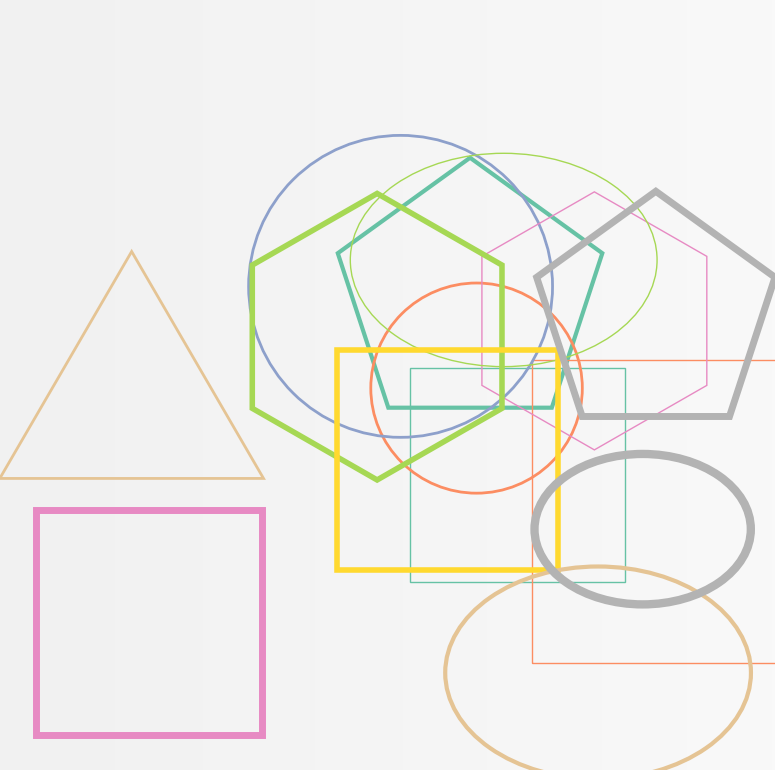[{"shape": "pentagon", "thickness": 1.5, "radius": 0.9, "center": [0.607, 0.616]}, {"shape": "square", "thickness": 0.5, "radius": 0.69, "center": [0.668, 0.383]}, {"shape": "circle", "thickness": 1, "radius": 0.68, "center": [0.615, 0.496]}, {"shape": "square", "thickness": 0.5, "radius": 0.98, "center": [0.883, 0.336]}, {"shape": "circle", "thickness": 1, "radius": 0.98, "center": [0.517, 0.628]}, {"shape": "square", "thickness": 2.5, "radius": 0.73, "center": [0.193, 0.192]}, {"shape": "hexagon", "thickness": 0.5, "radius": 0.84, "center": [0.767, 0.583]}, {"shape": "oval", "thickness": 0.5, "radius": 0.99, "center": [0.65, 0.662]}, {"shape": "hexagon", "thickness": 2, "radius": 0.93, "center": [0.487, 0.563]}, {"shape": "square", "thickness": 2, "radius": 0.71, "center": [0.577, 0.402]}, {"shape": "oval", "thickness": 1.5, "radius": 0.99, "center": [0.772, 0.126]}, {"shape": "triangle", "thickness": 1, "radius": 0.98, "center": [0.17, 0.477]}, {"shape": "oval", "thickness": 3, "radius": 0.7, "center": [0.829, 0.313]}, {"shape": "pentagon", "thickness": 2.5, "radius": 0.81, "center": [0.846, 0.59]}]